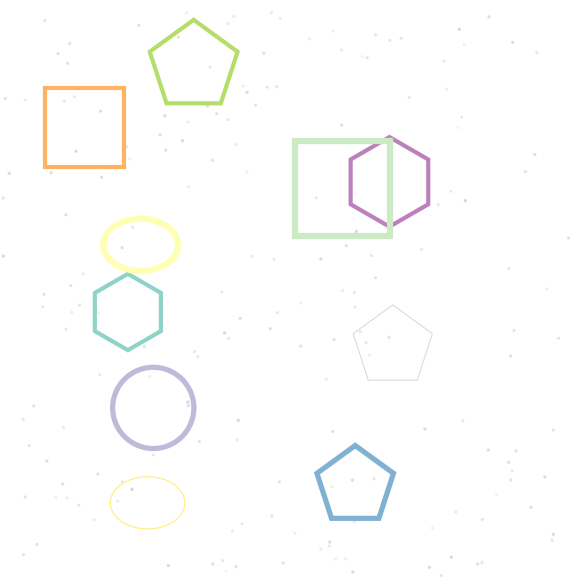[{"shape": "hexagon", "thickness": 2, "radius": 0.33, "center": [0.221, 0.459]}, {"shape": "oval", "thickness": 3, "radius": 0.32, "center": [0.244, 0.575]}, {"shape": "circle", "thickness": 2.5, "radius": 0.35, "center": [0.265, 0.293]}, {"shape": "pentagon", "thickness": 2.5, "radius": 0.35, "center": [0.615, 0.158]}, {"shape": "square", "thickness": 2, "radius": 0.34, "center": [0.147, 0.778]}, {"shape": "pentagon", "thickness": 2, "radius": 0.4, "center": [0.335, 0.885]}, {"shape": "pentagon", "thickness": 0.5, "radius": 0.36, "center": [0.68, 0.399]}, {"shape": "hexagon", "thickness": 2, "radius": 0.39, "center": [0.674, 0.684]}, {"shape": "square", "thickness": 3, "radius": 0.41, "center": [0.594, 0.673]}, {"shape": "oval", "thickness": 0.5, "radius": 0.32, "center": [0.256, 0.128]}]